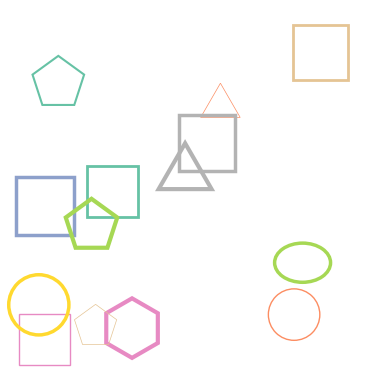[{"shape": "pentagon", "thickness": 1.5, "radius": 0.35, "center": [0.151, 0.784]}, {"shape": "square", "thickness": 2, "radius": 0.33, "center": [0.293, 0.502]}, {"shape": "triangle", "thickness": 0.5, "radius": 0.3, "center": [0.573, 0.725]}, {"shape": "circle", "thickness": 1, "radius": 0.33, "center": [0.764, 0.183]}, {"shape": "square", "thickness": 2.5, "radius": 0.38, "center": [0.117, 0.464]}, {"shape": "square", "thickness": 1, "radius": 0.33, "center": [0.115, 0.118]}, {"shape": "hexagon", "thickness": 3, "radius": 0.39, "center": [0.343, 0.148]}, {"shape": "pentagon", "thickness": 3, "radius": 0.35, "center": [0.238, 0.413]}, {"shape": "oval", "thickness": 2.5, "radius": 0.36, "center": [0.786, 0.318]}, {"shape": "circle", "thickness": 2.5, "radius": 0.39, "center": [0.101, 0.208]}, {"shape": "pentagon", "thickness": 0.5, "radius": 0.29, "center": [0.248, 0.152]}, {"shape": "square", "thickness": 2, "radius": 0.35, "center": [0.832, 0.863]}, {"shape": "square", "thickness": 2.5, "radius": 0.36, "center": [0.537, 0.628]}, {"shape": "triangle", "thickness": 3, "radius": 0.4, "center": [0.481, 0.548]}]